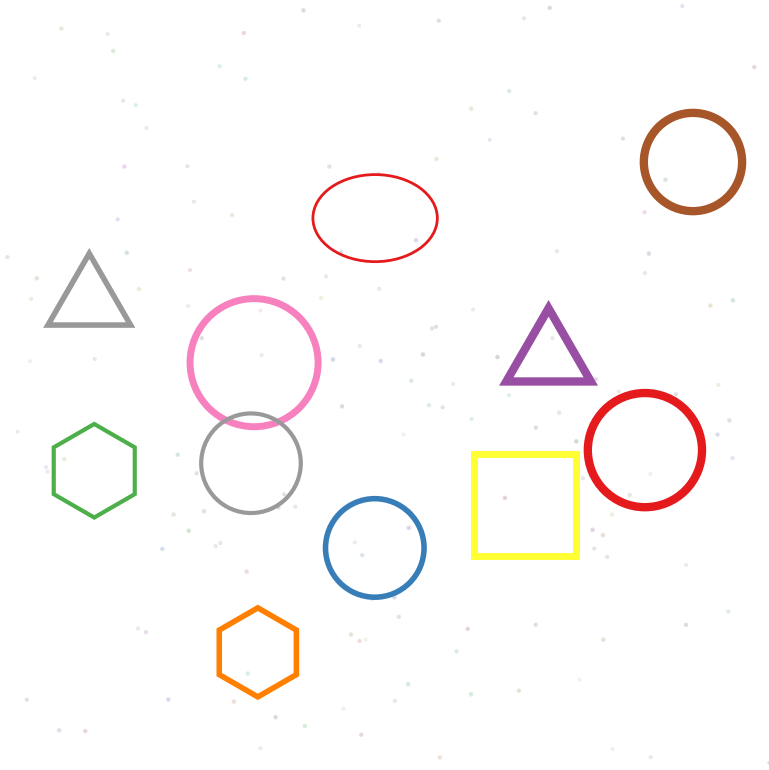[{"shape": "oval", "thickness": 1, "radius": 0.4, "center": [0.487, 0.717]}, {"shape": "circle", "thickness": 3, "radius": 0.37, "center": [0.838, 0.415]}, {"shape": "circle", "thickness": 2, "radius": 0.32, "center": [0.487, 0.288]}, {"shape": "hexagon", "thickness": 1.5, "radius": 0.3, "center": [0.122, 0.389]}, {"shape": "triangle", "thickness": 3, "radius": 0.32, "center": [0.712, 0.536]}, {"shape": "hexagon", "thickness": 2, "radius": 0.29, "center": [0.335, 0.153]}, {"shape": "square", "thickness": 2.5, "radius": 0.33, "center": [0.682, 0.344]}, {"shape": "circle", "thickness": 3, "radius": 0.32, "center": [0.9, 0.79]}, {"shape": "circle", "thickness": 2.5, "radius": 0.42, "center": [0.33, 0.529]}, {"shape": "circle", "thickness": 1.5, "radius": 0.32, "center": [0.326, 0.398]}, {"shape": "triangle", "thickness": 2, "radius": 0.31, "center": [0.116, 0.609]}]